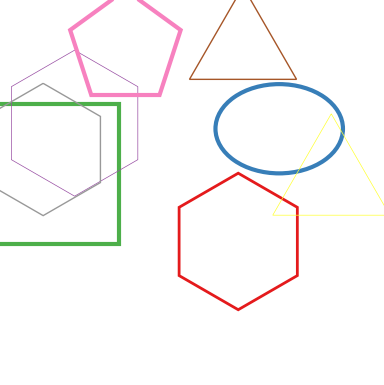[{"shape": "hexagon", "thickness": 2, "radius": 0.89, "center": [0.619, 0.373]}, {"shape": "oval", "thickness": 3, "radius": 0.83, "center": [0.725, 0.666]}, {"shape": "square", "thickness": 3, "radius": 0.91, "center": [0.127, 0.547]}, {"shape": "hexagon", "thickness": 0.5, "radius": 0.95, "center": [0.194, 0.68]}, {"shape": "triangle", "thickness": 0.5, "radius": 0.88, "center": [0.86, 0.529]}, {"shape": "triangle", "thickness": 1, "radius": 0.8, "center": [0.631, 0.874]}, {"shape": "pentagon", "thickness": 3, "radius": 0.75, "center": [0.326, 0.875]}, {"shape": "hexagon", "thickness": 1, "radius": 0.86, "center": [0.112, 0.612]}]